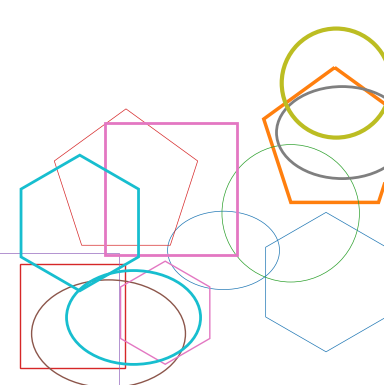[{"shape": "hexagon", "thickness": 0.5, "radius": 0.91, "center": [0.847, 0.267]}, {"shape": "oval", "thickness": 0.5, "radius": 0.73, "center": [0.581, 0.35]}, {"shape": "pentagon", "thickness": 2.5, "radius": 0.97, "center": [0.869, 0.631]}, {"shape": "circle", "thickness": 0.5, "radius": 0.89, "center": [0.755, 0.446]}, {"shape": "square", "thickness": 1, "radius": 0.68, "center": [0.188, 0.18]}, {"shape": "pentagon", "thickness": 0.5, "radius": 0.98, "center": [0.327, 0.521]}, {"shape": "square", "thickness": 0.5, "radius": 0.96, "center": [0.116, 0.152]}, {"shape": "oval", "thickness": 1, "radius": 1.0, "center": [0.282, 0.133]}, {"shape": "square", "thickness": 2, "radius": 0.86, "center": [0.444, 0.508]}, {"shape": "hexagon", "thickness": 1, "radius": 0.67, "center": [0.429, 0.188]}, {"shape": "oval", "thickness": 2, "radius": 0.85, "center": [0.889, 0.656]}, {"shape": "circle", "thickness": 3, "radius": 0.71, "center": [0.873, 0.784]}, {"shape": "oval", "thickness": 2, "radius": 0.87, "center": [0.347, 0.175]}, {"shape": "hexagon", "thickness": 2, "radius": 0.88, "center": [0.207, 0.421]}]